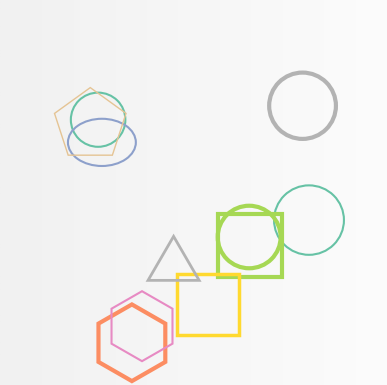[{"shape": "circle", "thickness": 1.5, "radius": 0.35, "center": [0.253, 0.689]}, {"shape": "circle", "thickness": 1.5, "radius": 0.45, "center": [0.797, 0.428]}, {"shape": "hexagon", "thickness": 3, "radius": 0.5, "center": [0.34, 0.11]}, {"shape": "oval", "thickness": 1.5, "radius": 0.44, "center": [0.263, 0.63]}, {"shape": "hexagon", "thickness": 1.5, "radius": 0.45, "center": [0.366, 0.153]}, {"shape": "square", "thickness": 3, "radius": 0.41, "center": [0.644, 0.363]}, {"shape": "circle", "thickness": 3, "radius": 0.41, "center": [0.643, 0.384]}, {"shape": "square", "thickness": 2.5, "radius": 0.4, "center": [0.536, 0.209]}, {"shape": "pentagon", "thickness": 1, "radius": 0.49, "center": [0.233, 0.675]}, {"shape": "circle", "thickness": 3, "radius": 0.43, "center": [0.781, 0.725]}, {"shape": "triangle", "thickness": 2, "radius": 0.38, "center": [0.448, 0.31]}]